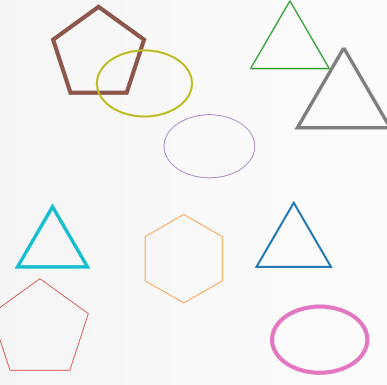[{"shape": "triangle", "thickness": 1.5, "radius": 0.56, "center": [0.758, 0.362]}, {"shape": "hexagon", "thickness": 0.5, "radius": 0.57, "center": [0.474, 0.328]}, {"shape": "triangle", "thickness": 1, "radius": 0.59, "center": [0.748, 0.88]}, {"shape": "pentagon", "thickness": 0.5, "radius": 0.66, "center": [0.103, 0.145]}, {"shape": "oval", "thickness": 0.5, "radius": 0.59, "center": [0.54, 0.62]}, {"shape": "pentagon", "thickness": 3, "radius": 0.62, "center": [0.254, 0.859]}, {"shape": "oval", "thickness": 3, "radius": 0.61, "center": [0.825, 0.118]}, {"shape": "triangle", "thickness": 2.5, "radius": 0.69, "center": [0.887, 0.737]}, {"shape": "oval", "thickness": 1.5, "radius": 0.61, "center": [0.373, 0.783]}, {"shape": "triangle", "thickness": 2.5, "radius": 0.52, "center": [0.136, 0.359]}]